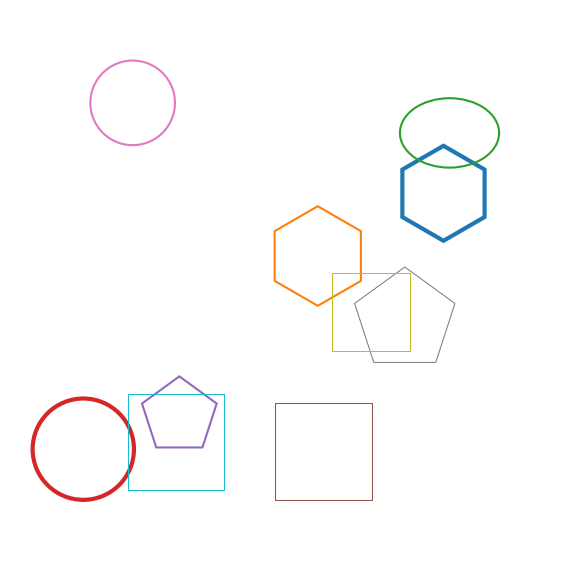[{"shape": "hexagon", "thickness": 2, "radius": 0.41, "center": [0.768, 0.664]}, {"shape": "hexagon", "thickness": 1, "radius": 0.43, "center": [0.55, 0.556]}, {"shape": "oval", "thickness": 1, "radius": 0.43, "center": [0.778, 0.769]}, {"shape": "circle", "thickness": 2, "radius": 0.44, "center": [0.144, 0.221]}, {"shape": "pentagon", "thickness": 1, "radius": 0.34, "center": [0.311, 0.279]}, {"shape": "square", "thickness": 0.5, "radius": 0.42, "center": [0.561, 0.218]}, {"shape": "circle", "thickness": 1, "radius": 0.37, "center": [0.23, 0.821]}, {"shape": "pentagon", "thickness": 0.5, "radius": 0.46, "center": [0.701, 0.445]}, {"shape": "square", "thickness": 0.5, "radius": 0.34, "center": [0.642, 0.459]}, {"shape": "square", "thickness": 0.5, "radius": 0.41, "center": [0.305, 0.234]}]